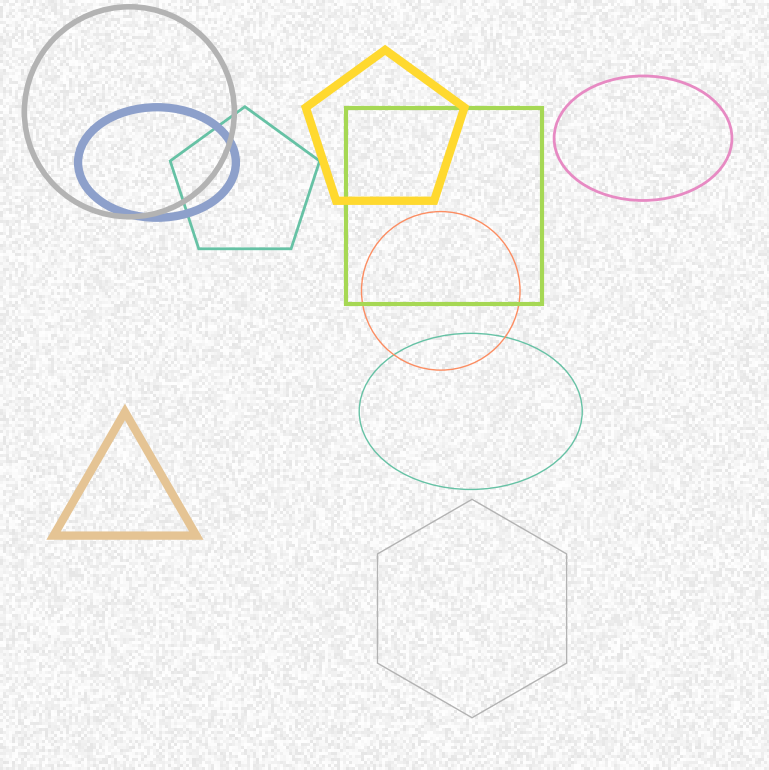[{"shape": "oval", "thickness": 0.5, "radius": 0.72, "center": [0.611, 0.466]}, {"shape": "pentagon", "thickness": 1, "radius": 0.51, "center": [0.318, 0.759]}, {"shape": "circle", "thickness": 0.5, "radius": 0.51, "center": [0.572, 0.622]}, {"shape": "oval", "thickness": 3, "radius": 0.51, "center": [0.204, 0.789]}, {"shape": "oval", "thickness": 1, "radius": 0.58, "center": [0.835, 0.82]}, {"shape": "square", "thickness": 1.5, "radius": 0.64, "center": [0.576, 0.732]}, {"shape": "pentagon", "thickness": 3, "radius": 0.54, "center": [0.5, 0.827]}, {"shape": "triangle", "thickness": 3, "radius": 0.54, "center": [0.162, 0.358]}, {"shape": "hexagon", "thickness": 0.5, "radius": 0.71, "center": [0.613, 0.21]}, {"shape": "circle", "thickness": 2, "radius": 0.68, "center": [0.168, 0.855]}]